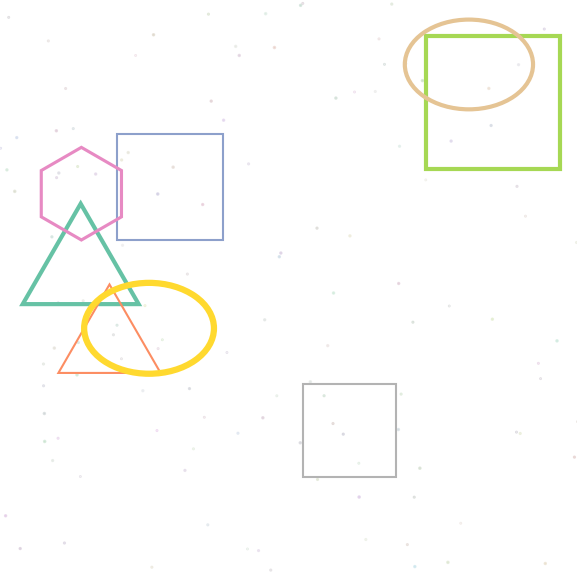[{"shape": "triangle", "thickness": 2, "radius": 0.58, "center": [0.14, 0.53]}, {"shape": "triangle", "thickness": 1, "radius": 0.51, "center": [0.19, 0.404]}, {"shape": "square", "thickness": 1, "radius": 0.46, "center": [0.294, 0.675]}, {"shape": "hexagon", "thickness": 1.5, "radius": 0.4, "center": [0.141, 0.664]}, {"shape": "square", "thickness": 2, "radius": 0.58, "center": [0.854, 0.821]}, {"shape": "oval", "thickness": 3, "radius": 0.56, "center": [0.258, 0.431]}, {"shape": "oval", "thickness": 2, "radius": 0.56, "center": [0.812, 0.888]}, {"shape": "square", "thickness": 1, "radius": 0.4, "center": [0.606, 0.254]}]